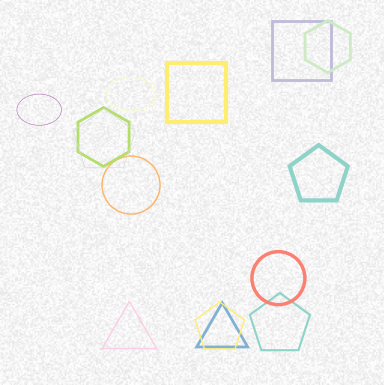[{"shape": "pentagon", "thickness": 3, "radius": 0.4, "center": [0.828, 0.544]}, {"shape": "pentagon", "thickness": 1.5, "radius": 0.41, "center": [0.727, 0.157]}, {"shape": "oval", "thickness": 0.5, "radius": 0.31, "center": [0.34, 0.755]}, {"shape": "square", "thickness": 2, "radius": 0.38, "center": [0.784, 0.869]}, {"shape": "circle", "thickness": 2.5, "radius": 0.34, "center": [0.723, 0.278]}, {"shape": "triangle", "thickness": 2, "radius": 0.38, "center": [0.577, 0.137]}, {"shape": "circle", "thickness": 1, "radius": 0.38, "center": [0.34, 0.519]}, {"shape": "hexagon", "thickness": 2, "radius": 0.38, "center": [0.269, 0.644]}, {"shape": "triangle", "thickness": 1, "radius": 0.41, "center": [0.336, 0.136]}, {"shape": "pentagon", "thickness": 0.5, "radius": 0.43, "center": [0.271, 0.633]}, {"shape": "oval", "thickness": 0.5, "radius": 0.29, "center": [0.102, 0.715]}, {"shape": "hexagon", "thickness": 2, "radius": 0.34, "center": [0.851, 0.879]}, {"shape": "pentagon", "thickness": 1, "radius": 0.34, "center": [0.571, 0.148]}, {"shape": "square", "thickness": 3, "radius": 0.39, "center": [0.511, 0.759]}]